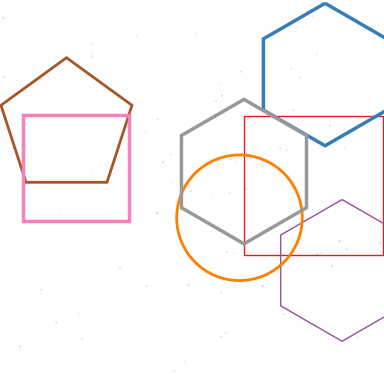[{"shape": "square", "thickness": 1, "radius": 0.9, "center": [0.814, 0.517]}, {"shape": "hexagon", "thickness": 2.5, "radius": 0.93, "center": [0.844, 0.806]}, {"shape": "hexagon", "thickness": 1, "radius": 0.92, "center": [0.889, 0.298]}, {"shape": "circle", "thickness": 2, "radius": 0.82, "center": [0.622, 0.434]}, {"shape": "pentagon", "thickness": 2, "radius": 0.89, "center": [0.173, 0.671]}, {"shape": "square", "thickness": 2.5, "radius": 0.69, "center": [0.198, 0.563]}, {"shape": "hexagon", "thickness": 2.5, "radius": 0.94, "center": [0.634, 0.554]}]